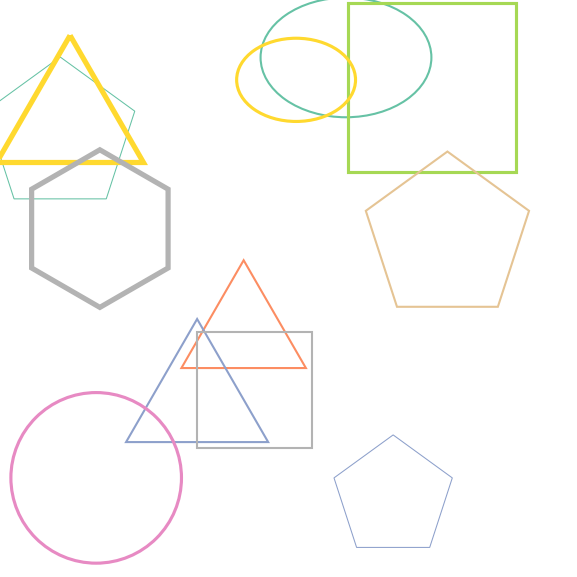[{"shape": "oval", "thickness": 1, "radius": 0.74, "center": [0.599, 0.9]}, {"shape": "pentagon", "thickness": 0.5, "radius": 0.68, "center": [0.104, 0.765]}, {"shape": "triangle", "thickness": 1, "radius": 0.62, "center": [0.422, 0.424]}, {"shape": "pentagon", "thickness": 0.5, "radius": 0.54, "center": [0.681, 0.138]}, {"shape": "triangle", "thickness": 1, "radius": 0.71, "center": [0.341, 0.305]}, {"shape": "circle", "thickness": 1.5, "radius": 0.74, "center": [0.167, 0.172]}, {"shape": "square", "thickness": 1.5, "radius": 0.73, "center": [0.748, 0.848]}, {"shape": "oval", "thickness": 1.5, "radius": 0.51, "center": [0.513, 0.861]}, {"shape": "triangle", "thickness": 2.5, "radius": 0.73, "center": [0.121, 0.791]}, {"shape": "pentagon", "thickness": 1, "radius": 0.74, "center": [0.775, 0.588]}, {"shape": "square", "thickness": 1, "radius": 0.5, "center": [0.441, 0.323]}, {"shape": "hexagon", "thickness": 2.5, "radius": 0.68, "center": [0.173, 0.603]}]